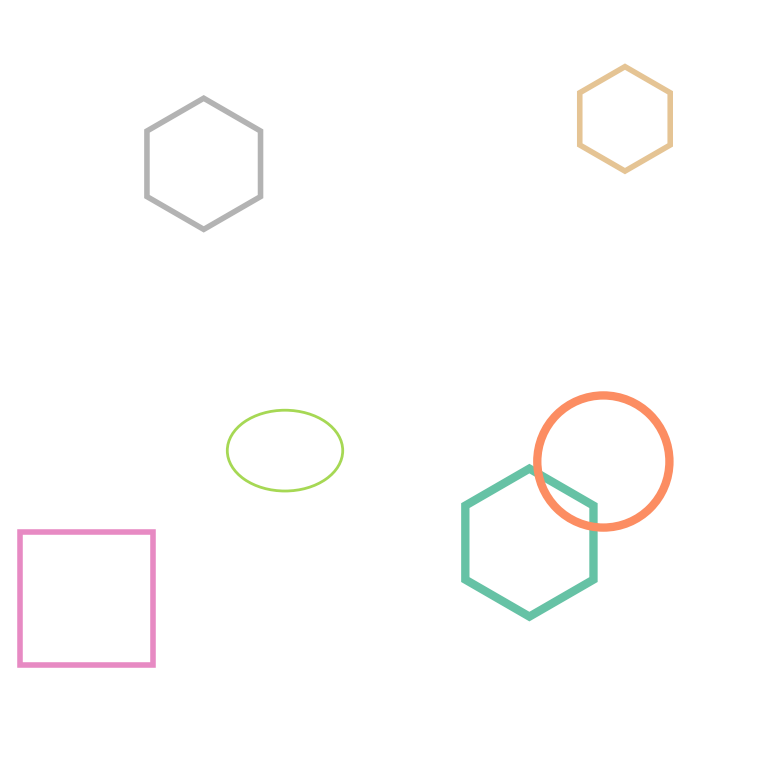[{"shape": "hexagon", "thickness": 3, "radius": 0.48, "center": [0.688, 0.295]}, {"shape": "circle", "thickness": 3, "radius": 0.43, "center": [0.784, 0.401]}, {"shape": "square", "thickness": 2, "radius": 0.43, "center": [0.113, 0.223]}, {"shape": "oval", "thickness": 1, "radius": 0.37, "center": [0.37, 0.415]}, {"shape": "hexagon", "thickness": 2, "radius": 0.34, "center": [0.812, 0.846]}, {"shape": "hexagon", "thickness": 2, "radius": 0.43, "center": [0.265, 0.787]}]